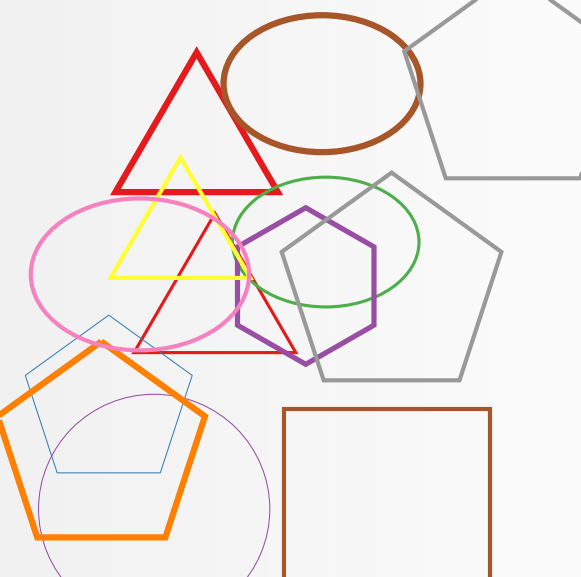[{"shape": "triangle", "thickness": 3, "radius": 0.81, "center": [0.338, 0.747]}, {"shape": "triangle", "thickness": 1.5, "radius": 0.8, "center": [0.37, 0.469]}, {"shape": "pentagon", "thickness": 0.5, "radius": 0.75, "center": [0.187, 0.302]}, {"shape": "oval", "thickness": 1.5, "radius": 0.8, "center": [0.56, 0.58]}, {"shape": "circle", "thickness": 0.5, "radius": 0.99, "center": [0.265, 0.118]}, {"shape": "hexagon", "thickness": 2.5, "radius": 0.68, "center": [0.526, 0.504]}, {"shape": "pentagon", "thickness": 3, "radius": 0.94, "center": [0.174, 0.22]}, {"shape": "triangle", "thickness": 2, "radius": 0.69, "center": [0.311, 0.587]}, {"shape": "oval", "thickness": 3, "radius": 0.85, "center": [0.554, 0.854]}, {"shape": "square", "thickness": 2, "radius": 0.89, "center": [0.666, 0.113]}, {"shape": "oval", "thickness": 2, "radius": 0.94, "center": [0.241, 0.524]}, {"shape": "pentagon", "thickness": 2, "radius": 0.99, "center": [0.674, 0.501]}, {"shape": "pentagon", "thickness": 2, "radius": 0.98, "center": [0.883, 0.849]}]